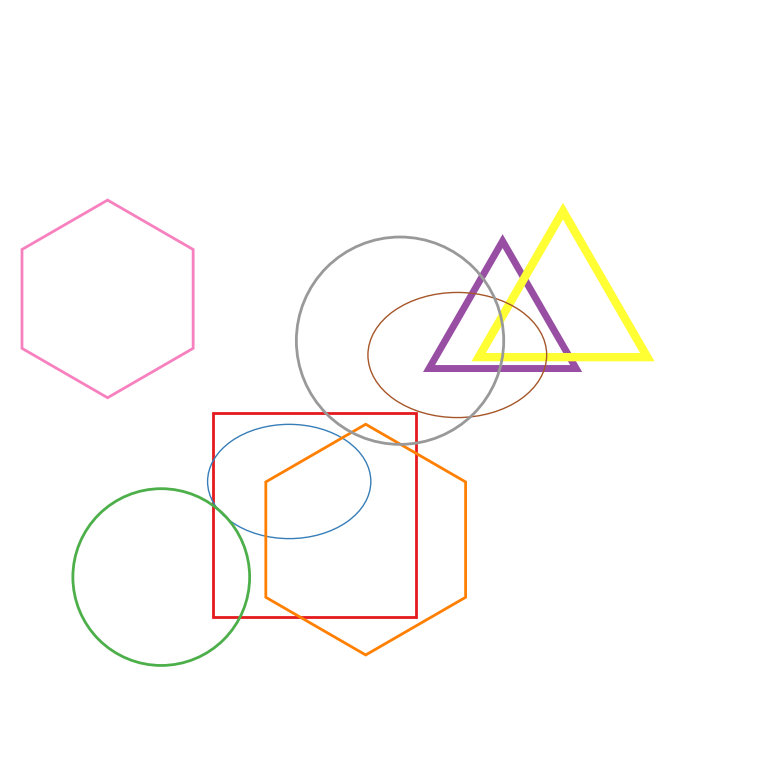[{"shape": "square", "thickness": 1, "radius": 0.66, "center": [0.409, 0.331]}, {"shape": "oval", "thickness": 0.5, "radius": 0.53, "center": [0.376, 0.375]}, {"shape": "circle", "thickness": 1, "radius": 0.57, "center": [0.209, 0.251]}, {"shape": "triangle", "thickness": 2.5, "radius": 0.55, "center": [0.653, 0.577]}, {"shape": "hexagon", "thickness": 1, "radius": 0.75, "center": [0.475, 0.299]}, {"shape": "triangle", "thickness": 3, "radius": 0.63, "center": [0.731, 0.599]}, {"shape": "oval", "thickness": 0.5, "radius": 0.58, "center": [0.594, 0.539]}, {"shape": "hexagon", "thickness": 1, "radius": 0.64, "center": [0.14, 0.612]}, {"shape": "circle", "thickness": 1, "radius": 0.67, "center": [0.52, 0.558]}]